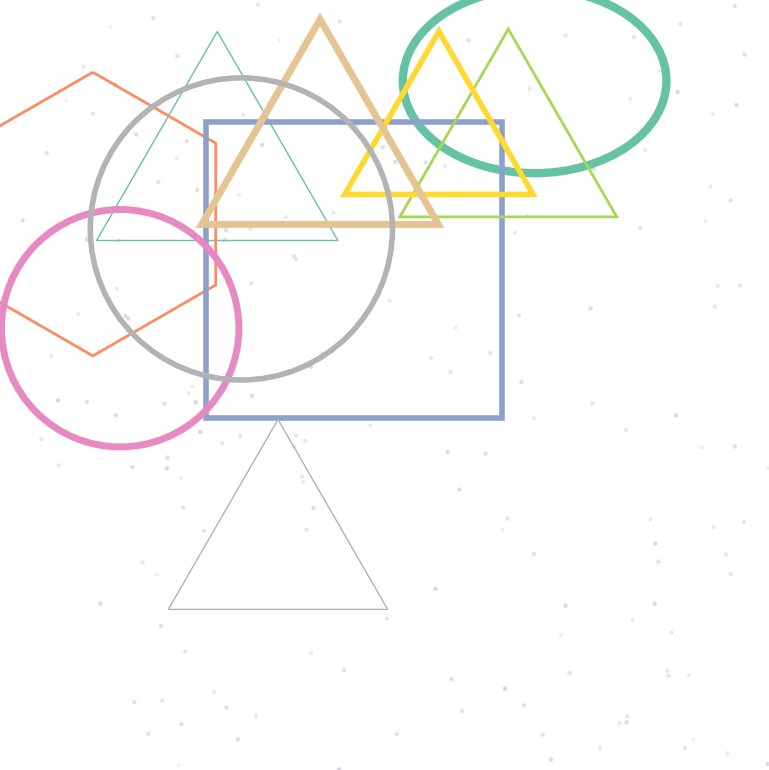[{"shape": "oval", "thickness": 3, "radius": 0.86, "center": [0.694, 0.895]}, {"shape": "triangle", "thickness": 0.5, "radius": 0.9, "center": [0.282, 0.778]}, {"shape": "hexagon", "thickness": 1, "radius": 0.92, "center": [0.121, 0.722]}, {"shape": "square", "thickness": 2, "radius": 0.96, "center": [0.459, 0.649]}, {"shape": "circle", "thickness": 2.5, "radius": 0.77, "center": [0.156, 0.574]}, {"shape": "triangle", "thickness": 1, "radius": 0.81, "center": [0.66, 0.8]}, {"shape": "triangle", "thickness": 2, "radius": 0.71, "center": [0.57, 0.818]}, {"shape": "triangle", "thickness": 2.5, "radius": 0.89, "center": [0.416, 0.797]}, {"shape": "triangle", "thickness": 0.5, "radius": 0.82, "center": [0.361, 0.291]}, {"shape": "circle", "thickness": 2, "radius": 0.98, "center": [0.313, 0.703]}]